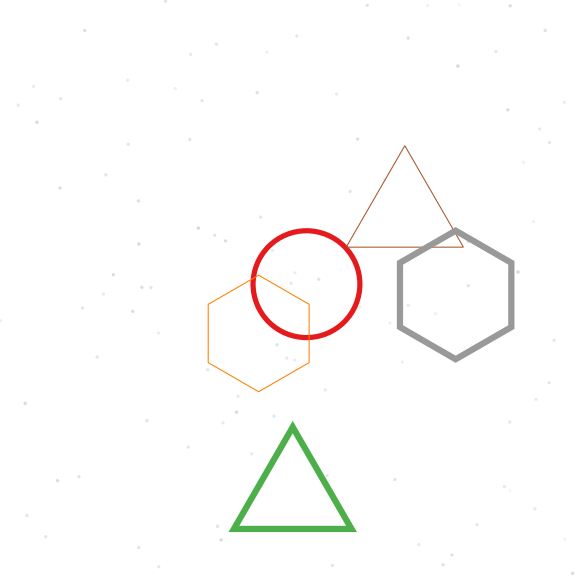[{"shape": "circle", "thickness": 2.5, "radius": 0.46, "center": [0.531, 0.507]}, {"shape": "triangle", "thickness": 3, "radius": 0.59, "center": [0.507, 0.142]}, {"shape": "hexagon", "thickness": 0.5, "radius": 0.5, "center": [0.448, 0.422]}, {"shape": "triangle", "thickness": 0.5, "radius": 0.59, "center": [0.701, 0.63]}, {"shape": "hexagon", "thickness": 3, "radius": 0.56, "center": [0.789, 0.488]}]